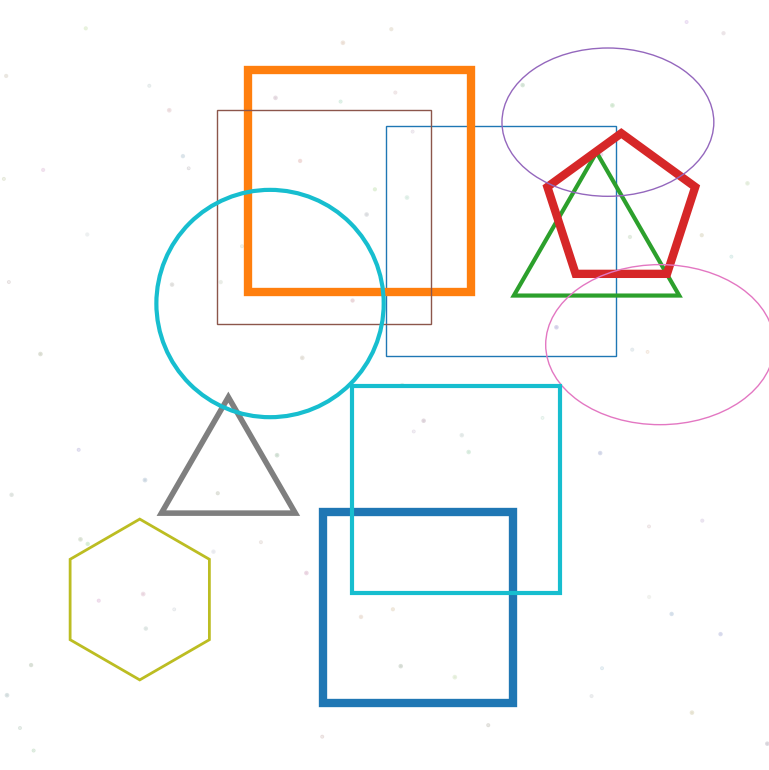[{"shape": "square", "thickness": 3, "radius": 0.62, "center": [0.543, 0.211]}, {"shape": "square", "thickness": 0.5, "radius": 0.75, "center": [0.65, 0.687]}, {"shape": "square", "thickness": 3, "radius": 0.72, "center": [0.467, 0.765]}, {"shape": "triangle", "thickness": 1.5, "radius": 0.62, "center": [0.775, 0.678]}, {"shape": "pentagon", "thickness": 3, "radius": 0.5, "center": [0.807, 0.726]}, {"shape": "oval", "thickness": 0.5, "radius": 0.69, "center": [0.789, 0.841]}, {"shape": "square", "thickness": 0.5, "radius": 0.7, "center": [0.421, 0.718]}, {"shape": "oval", "thickness": 0.5, "radius": 0.74, "center": [0.857, 0.552]}, {"shape": "triangle", "thickness": 2, "radius": 0.5, "center": [0.297, 0.384]}, {"shape": "hexagon", "thickness": 1, "radius": 0.52, "center": [0.181, 0.221]}, {"shape": "circle", "thickness": 1.5, "radius": 0.74, "center": [0.351, 0.606]}, {"shape": "square", "thickness": 1.5, "radius": 0.67, "center": [0.592, 0.364]}]